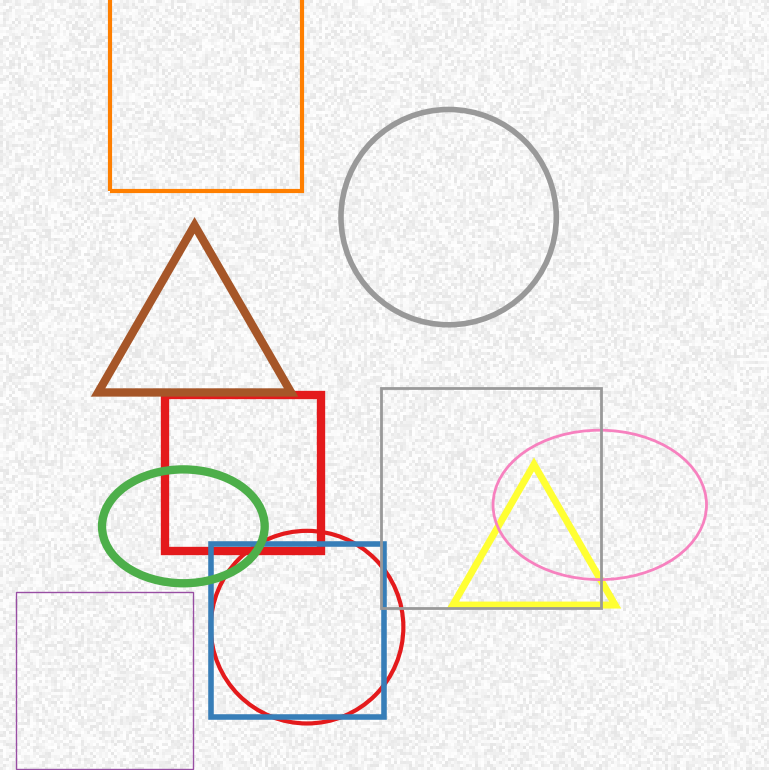[{"shape": "square", "thickness": 3, "radius": 0.51, "center": [0.316, 0.385]}, {"shape": "circle", "thickness": 1.5, "radius": 0.63, "center": [0.399, 0.186]}, {"shape": "square", "thickness": 2, "radius": 0.56, "center": [0.386, 0.181]}, {"shape": "oval", "thickness": 3, "radius": 0.53, "center": [0.238, 0.316]}, {"shape": "square", "thickness": 0.5, "radius": 0.58, "center": [0.136, 0.116]}, {"shape": "square", "thickness": 1.5, "radius": 0.62, "center": [0.267, 0.877]}, {"shape": "triangle", "thickness": 2.5, "radius": 0.61, "center": [0.693, 0.275]}, {"shape": "triangle", "thickness": 3, "radius": 0.72, "center": [0.253, 0.563]}, {"shape": "oval", "thickness": 1, "radius": 0.69, "center": [0.779, 0.344]}, {"shape": "square", "thickness": 1, "radius": 0.71, "center": [0.637, 0.353]}, {"shape": "circle", "thickness": 2, "radius": 0.7, "center": [0.583, 0.718]}]